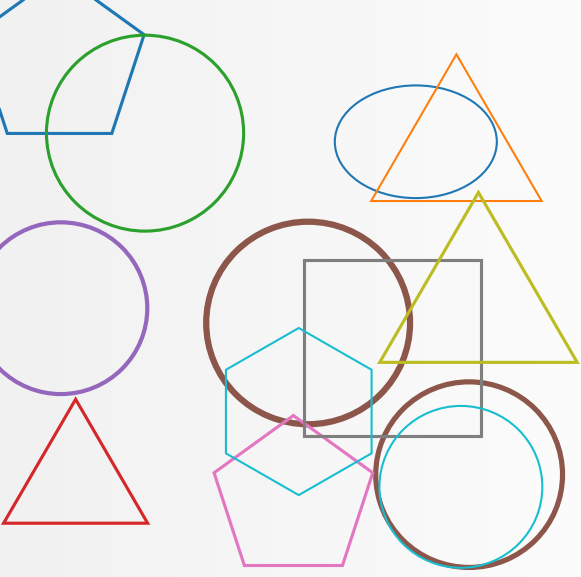[{"shape": "oval", "thickness": 1, "radius": 0.7, "center": [0.715, 0.754]}, {"shape": "pentagon", "thickness": 1.5, "radius": 0.76, "center": [0.102, 0.892]}, {"shape": "triangle", "thickness": 1, "radius": 0.85, "center": [0.785, 0.736]}, {"shape": "circle", "thickness": 1.5, "radius": 0.85, "center": [0.25, 0.769]}, {"shape": "triangle", "thickness": 1.5, "radius": 0.72, "center": [0.13, 0.165]}, {"shape": "circle", "thickness": 2, "radius": 0.74, "center": [0.105, 0.465]}, {"shape": "circle", "thickness": 2.5, "radius": 0.8, "center": [0.807, 0.177]}, {"shape": "circle", "thickness": 3, "radius": 0.88, "center": [0.53, 0.44]}, {"shape": "pentagon", "thickness": 1.5, "radius": 0.72, "center": [0.505, 0.136]}, {"shape": "square", "thickness": 1.5, "radius": 0.76, "center": [0.675, 0.397]}, {"shape": "triangle", "thickness": 1.5, "radius": 0.98, "center": [0.823, 0.47]}, {"shape": "circle", "thickness": 1, "radius": 0.7, "center": [0.793, 0.156]}, {"shape": "hexagon", "thickness": 1, "radius": 0.72, "center": [0.514, 0.287]}]